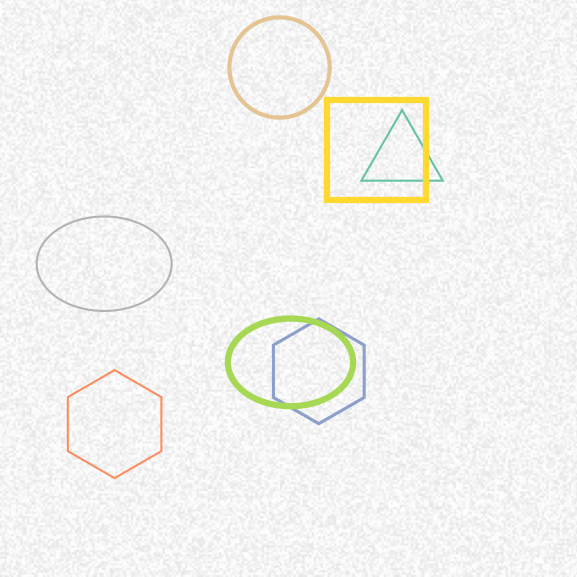[{"shape": "triangle", "thickness": 1, "radius": 0.41, "center": [0.696, 0.727]}, {"shape": "hexagon", "thickness": 1, "radius": 0.47, "center": [0.198, 0.265]}, {"shape": "hexagon", "thickness": 1.5, "radius": 0.45, "center": [0.552, 0.356]}, {"shape": "oval", "thickness": 3, "radius": 0.54, "center": [0.503, 0.372]}, {"shape": "square", "thickness": 3, "radius": 0.43, "center": [0.652, 0.739]}, {"shape": "circle", "thickness": 2, "radius": 0.43, "center": [0.484, 0.882]}, {"shape": "oval", "thickness": 1, "radius": 0.58, "center": [0.18, 0.542]}]